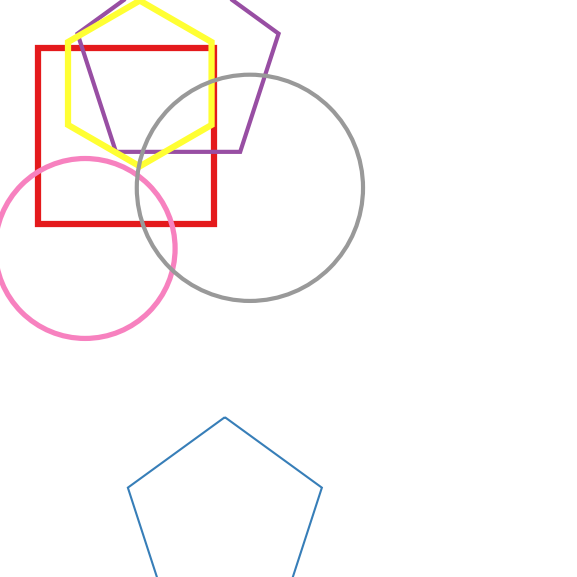[{"shape": "square", "thickness": 3, "radius": 0.76, "center": [0.219, 0.763]}, {"shape": "pentagon", "thickness": 1, "radius": 0.88, "center": [0.389, 0.1]}, {"shape": "pentagon", "thickness": 2, "radius": 0.92, "center": [0.308, 0.884]}, {"shape": "hexagon", "thickness": 3, "radius": 0.72, "center": [0.242, 0.855]}, {"shape": "circle", "thickness": 2.5, "radius": 0.78, "center": [0.147, 0.569]}, {"shape": "circle", "thickness": 2, "radius": 0.98, "center": [0.433, 0.674]}]